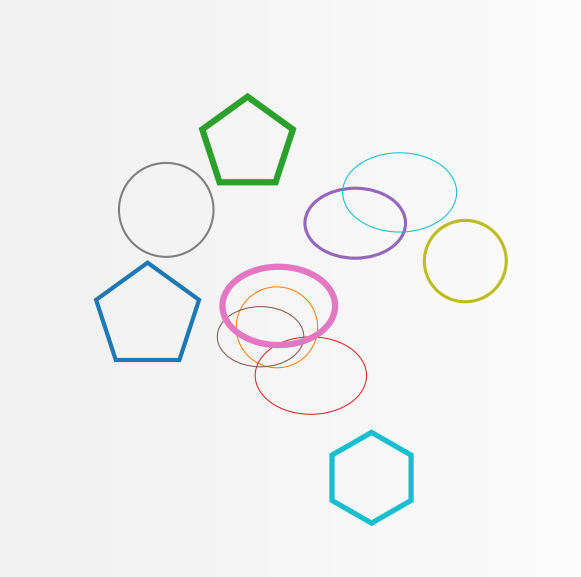[{"shape": "pentagon", "thickness": 2, "radius": 0.47, "center": [0.254, 0.451]}, {"shape": "circle", "thickness": 0.5, "radius": 0.35, "center": [0.476, 0.432]}, {"shape": "pentagon", "thickness": 3, "radius": 0.41, "center": [0.426, 0.75]}, {"shape": "oval", "thickness": 0.5, "radius": 0.48, "center": [0.535, 0.349]}, {"shape": "oval", "thickness": 1.5, "radius": 0.43, "center": [0.611, 0.613]}, {"shape": "oval", "thickness": 0.5, "radius": 0.37, "center": [0.448, 0.416]}, {"shape": "oval", "thickness": 3, "radius": 0.48, "center": [0.48, 0.469]}, {"shape": "circle", "thickness": 1, "radius": 0.41, "center": [0.286, 0.636]}, {"shape": "circle", "thickness": 1.5, "radius": 0.35, "center": [0.801, 0.547]}, {"shape": "hexagon", "thickness": 2.5, "radius": 0.39, "center": [0.639, 0.172]}, {"shape": "oval", "thickness": 0.5, "radius": 0.49, "center": [0.688, 0.666]}]